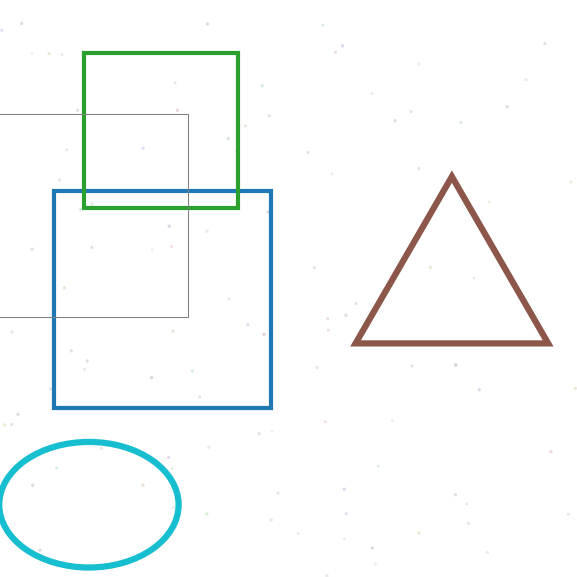[{"shape": "square", "thickness": 2, "radius": 0.94, "center": [0.282, 0.481]}, {"shape": "square", "thickness": 2, "radius": 0.67, "center": [0.279, 0.774]}, {"shape": "triangle", "thickness": 3, "radius": 0.96, "center": [0.782, 0.501]}, {"shape": "square", "thickness": 0.5, "radius": 0.88, "center": [0.15, 0.626]}, {"shape": "oval", "thickness": 3, "radius": 0.78, "center": [0.154, 0.125]}]